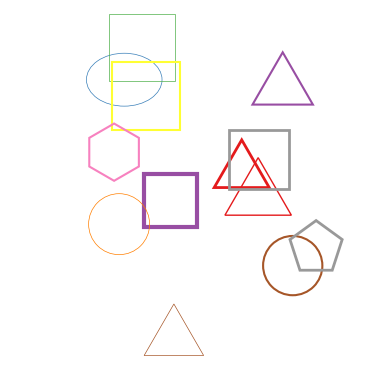[{"shape": "triangle", "thickness": 2, "radius": 0.41, "center": [0.628, 0.554]}, {"shape": "triangle", "thickness": 1, "radius": 0.5, "center": [0.671, 0.491]}, {"shape": "oval", "thickness": 0.5, "radius": 0.49, "center": [0.323, 0.793]}, {"shape": "square", "thickness": 0.5, "radius": 0.43, "center": [0.369, 0.876]}, {"shape": "square", "thickness": 3, "radius": 0.34, "center": [0.443, 0.479]}, {"shape": "triangle", "thickness": 1.5, "radius": 0.45, "center": [0.734, 0.774]}, {"shape": "circle", "thickness": 0.5, "radius": 0.4, "center": [0.309, 0.418]}, {"shape": "square", "thickness": 1.5, "radius": 0.44, "center": [0.38, 0.75]}, {"shape": "triangle", "thickness": 0.5, "radius": 0.45, "center": [0.452, 0.121]}, {"shape": "circle", "thickness": 1.5, "radius": 0.38, "center": [0.76, 0.31]}, {"shape": "hexagon", "thickness": 1.5, "radius": 0.37, "center": [0.296, 0.605]}, {"shape": "pentagon", "thickness": 2, "radius": 0.36, "center": [0.821, 0.356]}, {"shape": "square", "thickness": 2, "radius": 0.39, "center": [0.673, 0.585]}]